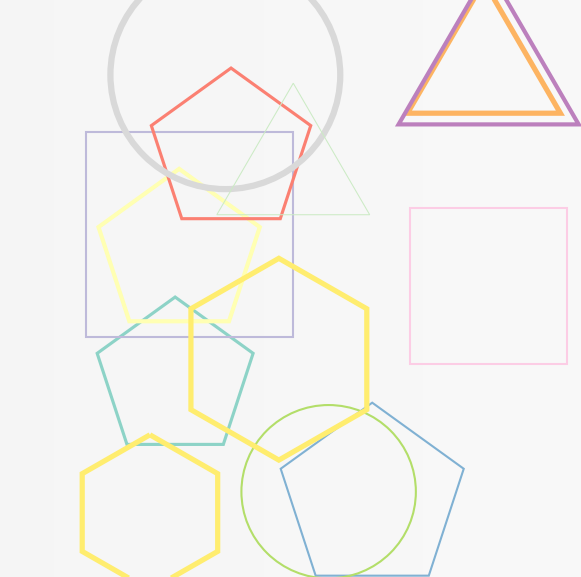[{"shape": "pentagon", "thickness": 1.5, "radius": 0.71, "center": [0.301, 0.344]}, {"shape": "pentagon", "thickness": 2, "radius": 0.73, "center": [0.308, 0.561]}, {"shape": "square", "thickness": 1, "radius": 0.89, "center": [0.326, 0.592]}, {"shape": "pentagon", "thickness": 1.5, "radius": 0.72, "center": [0.397, 0.737]}, {"shape": "pentagon", "thickness": 1, "radius": 0.83, "center": [0.64, 0.136]}, {"shape": "triangle", "thickness": 2.5, "radius": 0.76, "center": [0.833, 0.879]}, {"shape": "circle", "thickness": 1, "radius": 0.75, "center": [0.565, 0.148]}, {"shape": "square", "thickness": 1, "radius": 0.68, "center": [0.84, 0.504]}, {"shape": "circle", "thickness": 3, "radius": 0.99, "center": [0.388, 0.869]}, {"shape": "triangle", "thickness": 2, "radius": 0.89, "center": [0.841, 0.873]}, {"shape": "triangle", "thickness": 0.5, "radius": 0.76, "center": [0.505, 0.703]}, {"shape": "hexagon", "thickness": 2.5, "radius": 0.67, "center": [0.258, 0.112]}, {"shape": "hexagon", "thickness": 2.5, "radius": 0.87, "center": [0.48, 0.377]}]